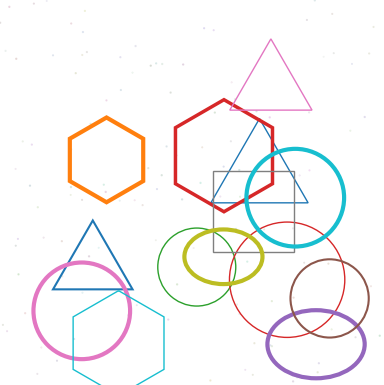[{"shape": "triangle", "thickness": 1, "radius": 0.73, "center": [0.674, 0.546]}, {"shape": "triangle", "thickness": 1.5, "radius": 0.6, "center": [0.241, 0.308]}, {"shape": "hexagon", "thickness": 3, "radius": 0.55, "center": [0.277, 0.585]}, {"shape": "circle", "thickness": 1, "radius": 0.51, "center": [0.511, 0.306]}, {"shape": "hexagon", "thickness": 2.5, "radius": 0.73, "center": [0.582, 0.596]}, {"shape": "circle", "thickness": 1, "radius": 0.75, "center": [0.746, 0.273]}, {"shape": "oval", "thickness": 3, "radius": 0.63, "center": [0.821, 0.106]}, {"shape": "circle", "thickness": 1.5, "radius": 0.51, "center": [0.856, 0.225]}, {"shape": "circle", "thickness": 3, "radius": 0.63, "center": [0.212, 0.193]}, {"shape": "triangle", "thickness": 1, "radius": 0.62, "center": [0.704, 0.776]}, {"shape": "square", "thickness": 1, "radius": 0.52, "center": [0.658, 0.45]}, {"shape": "oval", "thickness": 3, "radius": 0.51, "center": [0.58, 0.333]}, {"shape": "hexagon", "thickness": 1, "radius": 0.68, "center": [0.308, 0.109]}, {"shape": "circle", "thickness": 3, "radius": 0.63, "center": [0.767, 0.487]}]